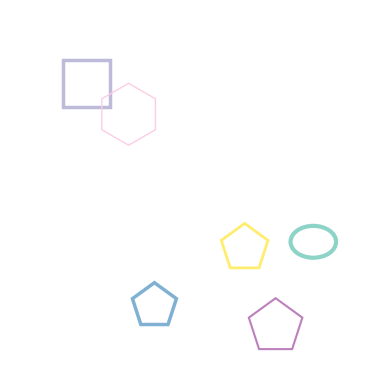[{"shape": "oval", "thickness": 3, "radius": 0.3, "center": [0.814, 0.372]}, {"shape": "square", "thickness": 2.5, "radius": 0.31, "center": [0.226, 0.782]}, {"shape": "pentagon", "thickness": 2.5, "radius": 0.3, "center": [0.401, 0.206]}, {"shape": "hexagon", "thickness": 1, "radius": 0.4, "center": [0.334, 0.703]}, {"shape": "pentagon", "thickness": 1.5, "radius": 0.37, "center": [0.716, 0.152]}, {"shape": "pentagon", "thickness": 2, "radius": 0.32, "center": [0.635, 0.356]}]